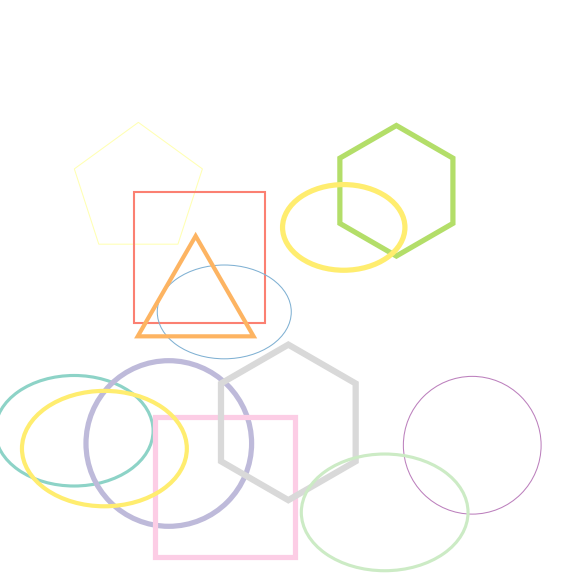[{"shape": "oval", "thickness": 1.5, "radius": 0.68, "center": [0.128, 0.253]}, {"shape": "pentagon", "thickness": 0.5, "radius": 0.58, "center": [0.24, 0.671]}, {"shape": "circle", "thickness": 2.5, "radius": 0.72, "center": [0.292, 0.231]}, {"shape": "square", "thickness": 1, "radius": 0.57, "center": [0.345, 0.553]}, {"shape": "oval", "thickness": 0.5, "radius": 0.58, "center": [0.388, 0.459]}, {"shape": "triangle", "thickness": 2, "radius": 0.58, "center": [0.339, 0.475]}, {"shape": "hexagon", "thickness": 2.5, "radius": 0.57, "center": [0.686, 0.669]}, {"shape": "square", "thickness": 2.5, "radius": 0.6, "center": [0.39, 0.156]}, {"shape": "hexagon", "thickness": 3, "radius": 0.67, "center": [0.499, 0.268]}, {"shape": "circle", "thickness": 0.5, "radius": 0.6, "center": [0.818, 0.228]}, {"shape": "oval", "thickness": 1.5, "radius": 0.72, "center": [0.666, 0.112]}, {"shape": "oval", "thickness": 2.5, "radius": 0.53, "center": [0.595, 0.605]}, {"shape": "oval", "thickness": 2, "radius": 0.71, "center": [0.181, 0.222]}]